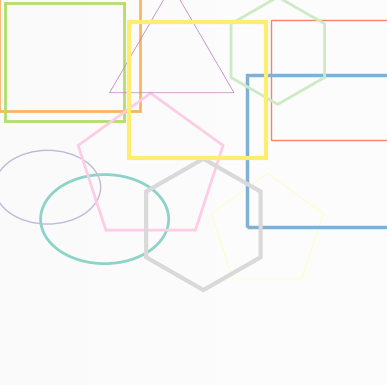[{"shape": "oval", "thickness": 2, "radius": 0.83, "center": [0.27, 0.431]}, {"shape": "pentagon", "thickness": 0.5, "radius": 0.76, "center": [0.69, 0.398]}, {"shape": "oval", "thickness": 1, "radius": 0.68, "center": [0.123, 0.514]}, {"shape": "square", "thickness": 1, "radius": 0.78, "center": [0.854, 0.793]}, {"shape": "square", "thickness": 2.5, "radius": 0.99, "center": [0.836, 0.608]}, {"shape": "square", "thickness": 2, "radius": 0.91, "center": [0.179, 0.894]}, {"shape": "square", "thickness": 2, "radius": 0.76, "center": [0.166, 0.838]}, {"shape": "pentagon", "thickness": 2, "radius": 0.98, "center": [0.389, 0.561]}, {"shape": "hexagon", "thickness": 3, "radius": 0.85, "center": [0.525, 0.417]}, {"shape": "triangle", "thickness": 0.5, "radius": 0.93, "center": [0.443, 0.852]}, {"shape": "hexagon", "thickness": 2, "radius": 0.7, "center": [0.717, 0.868]}, {"shape": "square", "thickness": 3, "radius": 0.89, "center": [0.51, 0.766]}]